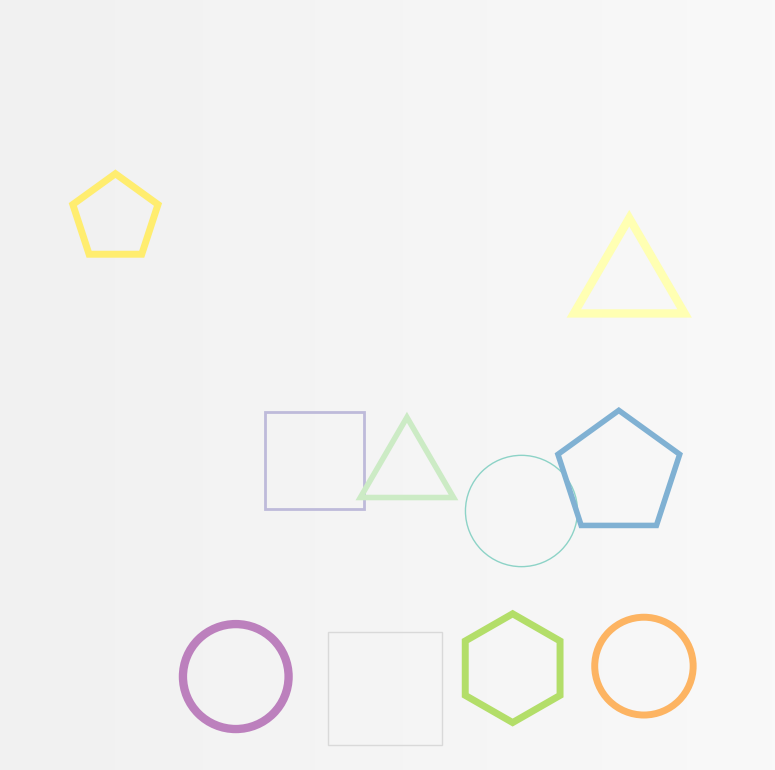[{"shape": "circle", "thickness": 0.5, "radius": 0.36, "center": [0.673, 0.336]}, {"shape": "triangle", "thickness": 3, "radius": 0.41, "center": [0.812, 0.634]}, {"shape": "square", "thickness": 1, "radius": 0.32, "center": [0.406, 0.402]}, {"shape": "pentagon", "thickness": 2, "radius": 0.41, "center": [0.798, 0.384]}, {"shape": "circle", "thickness": 2.5, "radius": 0.32, "center": [0.831, 0.135]}, {"shape": "hexagon", "thickness": 2.5, "radius": 0.35, "center": [0.661, 0.132]}, {"shape": "square", "thickness": 0.5, "radius": 0.37, "center": [0.497, 0.106]}, {"shape": "circle", "thickness": 3, "radius": 0.34, "center": [0.304, 0.121]}, {"shape": "triangle", "thickness": 2, "radius": 0.35, "center": [0.525, 0.389]}, {"shape": "pentagon", "thickness": 2.5, "radius": 0.29, "center": [0.149, 0.717]}]